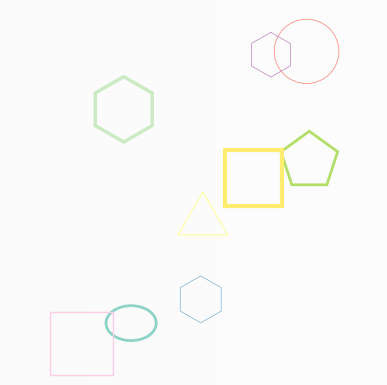[{"shape": "oval", "thickness": 2, "radius": 0.32, "center": [0.338, 0.161]}, {"shape": "triangle", "thickness": 1, "radius": 0.37, "center": [0.524, 0.427]}, {"shape": "circle", "thickness": 0.5, "radius": 0.42, "center": [0.791, 0.867]}, {"shape": "hexagon", "thickness": 0.5, "radius": 0.3, "center": [0.518, 0.222]}, {"shape": "pentagon", "thickness": 2, "radius": 0.38, "center": [0.798, 0.582]}, {"shape": "square", "thickness": 1, "radius": 0.41, "center": [0.211, 0.108]}, {"shape": "hexagon", "thickness": 0.5, "radius": 0.29, "center": [0.699, 0.858]}, {"shape": "hexagon", "thickness": 2.5, "radius": 0.42, "center": [0.319, 0.716]}, {"shape": "square", "thickness": 3, "radius": 0.37, "center": [0.655, 0.538]}]